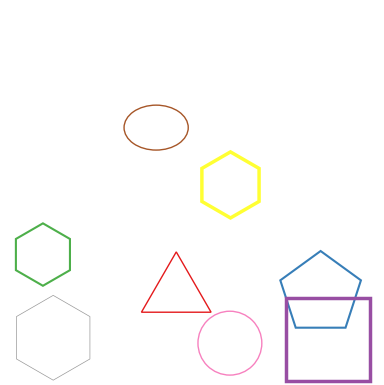[{"shape": "triangle", "thickness": 1, "radius": 0.52, "center": [0.458, 0.241]}, {"shape": "pentagon", "thickness": 1.5, "radius": 0.55, "center": [0.833, 0.238]}, {"shape": "hexagon", "thickness": 1.5, "radius": 0.41, "center": [0.111, 0.339]}, {"shape": "square", "thickness": 2.5, "radius": 0.54, "center": [0.852, 0.118]}, {"shape": "hexagon", "thickness": 2.5, "radius": 0.43, "center": [0.599, 0.52]}, {"shape": "oval", "thickness": 1, "radius": 0.42, "center": [0.406, 0.669]}, {"shape": "circle", "thickness": 1, "radius": 0.41, "center": [0.597, 0.109]}, {"shape": "hexagon", "thickness": 0.5, "radius": 0.55, "center": [0.138, 0.123]}]